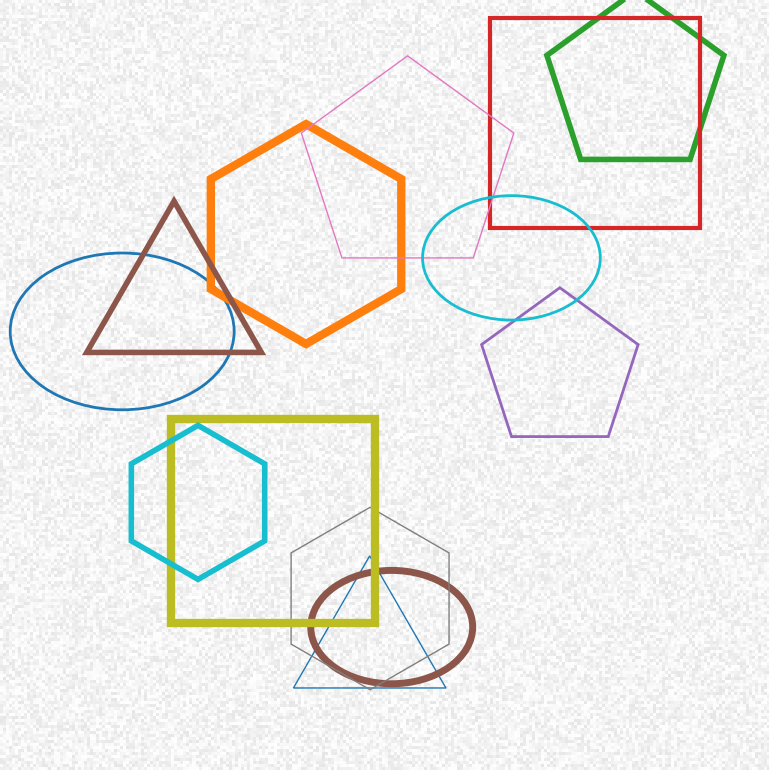[{"shape": "oval", "thickness": 1, "radius": 0.73, "center": [0.159, 0.57]}, {"shape": "triangle", "thickness": 0.5, "radius": 0.57, "center": [0.48, 0.164]}, {"shape": "hexagon", "thickness": 3, "radius": 0.71, "center": [0.397, 0.696]}, {"shape": "pentagon", "thickness": 2, "radius": 0.6, "center": [0.825, 0.891]}, {"shape": "square", "thickness": 1.5, "radius": 0.68, "center": [0.773, 0.84]}, {"shape": "pentagon", "thickness": 1, "radius": 0.53, "center": [0.727, 0.519]}, {"shape": "oval", "thickness": 2.5, "radius": 0.53, "center": [0.509, 0.186]}, {"shape": "triangle", "thickness": 2, "radius": 0.65, "center": [0.226, 0.608]}, {"shape": "pentagon", "thickness": 0.5, "radius": 0.73, "center": [0.529, 0.782]}, {"shape": "hexagon", "thickness": 0.5, "radius": 0.59, "center": [0.481, 0.223]}, {"shape": "square", "thickness": 3, "radius": 0.66, "center": [0.355, 0.324]}, {"shape": "hexagon", "thickness": 2, "radius": 0.5, "center": [0.257, 0.348]}, {"shape": "oval", "thickness": 1, "radius": 0.58, "center": [0.664, 0.665]}]